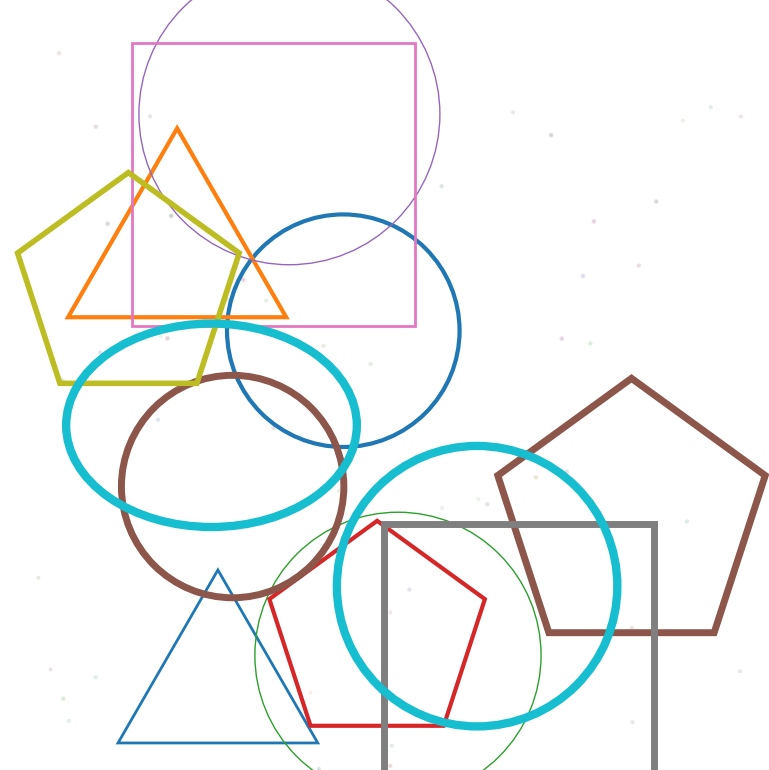[{"shape": "circle", "thickness": 1.5, "radius": 0.76, "center": [0.446, 0.571]}, {"shape": "triangle", "thickness": 1, "radius": 0.75, "center": [0.283, 0.11]}, {"shape": "triangle", "thickness": 1.5, "radius": 0.82, "center": [0.23, 0.67]}, {"shape": "circle", "thickness": 0.5, "radius": 0.93, "center": [0.517, 0.149]}, {"shape": "pentagon", "thickness": 1.5, "radius": 0.74, "center": [0.49, 0.176]}, {"shape": "circle", "thickness": 0.5, "radius": 0.98, "center": [0.376, 0.852]}, {"shape": "circle", "thickness": 2.5, "radius": 0.72, "center": [0.302, 0.368]}, {"shape": "pentagon", "thickness": 2.5, "radius": 0.91, "center": [0.82, 0.326]}, {"shape": "square", "thickness": 1, "radius": 0.92, "center": [0.355, 0.76]}, {"shape": "square", "thickness": 2.5, "radius": 0.88, "center": [0.674, 0.145]}, {"shape": "pentagon", "thickness": 2, "radius": 0.76, "center": [0.167, 0.625]}, {"shape": "circle", "thickness": 3, "radius": 0.91, "center": [0.62, 0.239]}, {"shape": "oval", "thickness": 3, "radius": 0.94, "center": [0.275, 0.448]}]